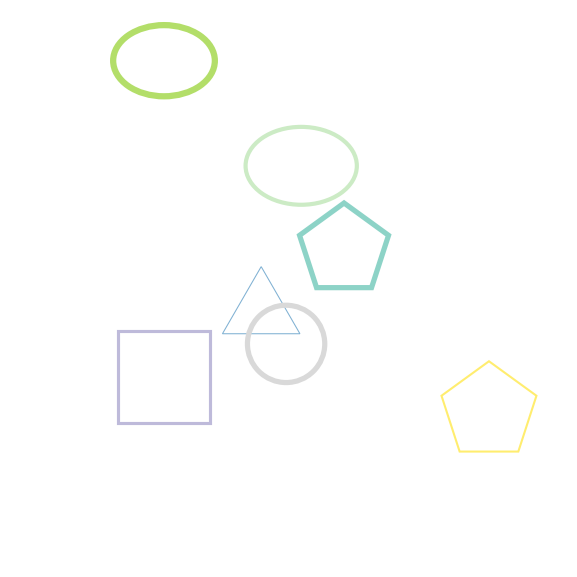[{"shape": "pentagon", "thickness": 2.5, "radius": 0.41, "center": [0.596, 0.567]}, {"shape": "square", "thickness": 1.5, "radius": 0.4, "center": [0.285, 0.347]}, {"shape": "triangle", "thickness": 0.5, "radius": 0.39, "center": [0.452, 0.46]}, {"shape": "oval", "thickness": 3, "radius": 0.44, "center": [0.284, 0.894]}, {"shape": "circle", "thickness": 2.5, "radius": 0.33, "center": [0.495, 0.404]}, {"shape": "oval", "thickness": 2, "radius": 0.48, "center": [0.522, 0.712]}, {"shape": "pentagon", "thickness": 1, "radius": 0.43, "center": [0.847, 0.287]}]